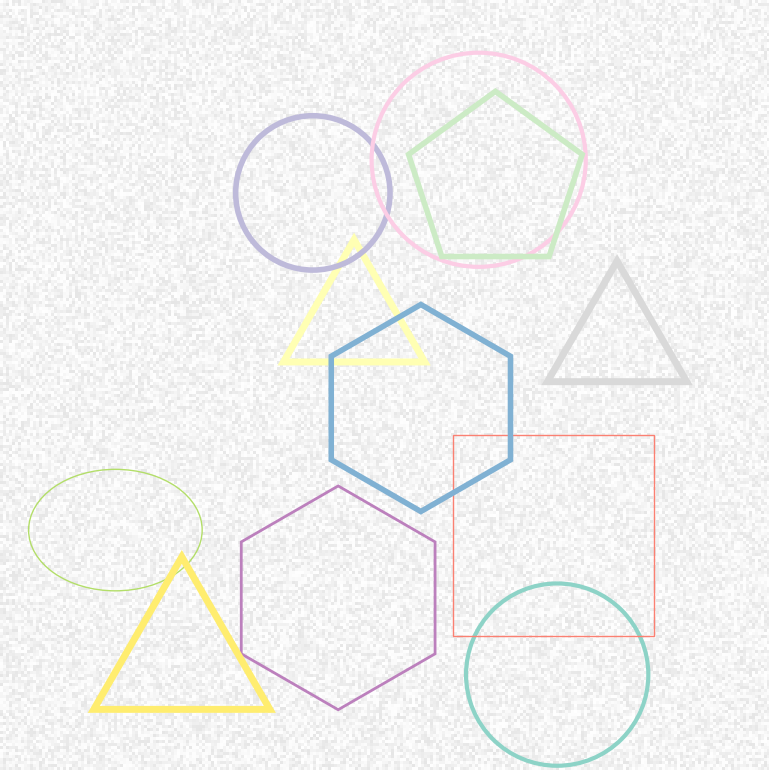[{"shape": "circle", "thickness": 1.5, "radius": 0.59, "center": [0.724, 0.124]}, {"shape": "triangle", "thickness": 2.5, "radius": 0.53, "center": [0.46, 0.583]}, {"shape": "circle", "thickness": 2, "radius": 0.5, "center": [0.406, 0.749]}, {"shape": "square", "thickness": 0.5, "radius": 0.65, "center": [0.719, 0.304]}, {"shape": "hexagon", "thickness": 2, "radius": 0.67, "center": [0.547, 0.47]}, {"shape": "oval", "thickness": 0.5, "radius": 0.56, "center": [0.15, 0.312]}, {"shape": "circle", "thickness": 1.5, "radius": 0.7, "center": [0.622, 0.792]}, {"shape": "triangle", "thickness": 2.5, "radius": 0.52, "center": [0.801, 0.557]}, {"shape": "hexagon", "thickness": 1, "radius": 0.73, "center": [0.439, 0.224]}, {"shape": "pentagon", "thickness": 2, "radius": 0.59, "center": [0.643, 0.763]}, {"shape": "triangle", "thickness": 2.5, "radius": 0.66, "center": [0.236, 0.145]}]